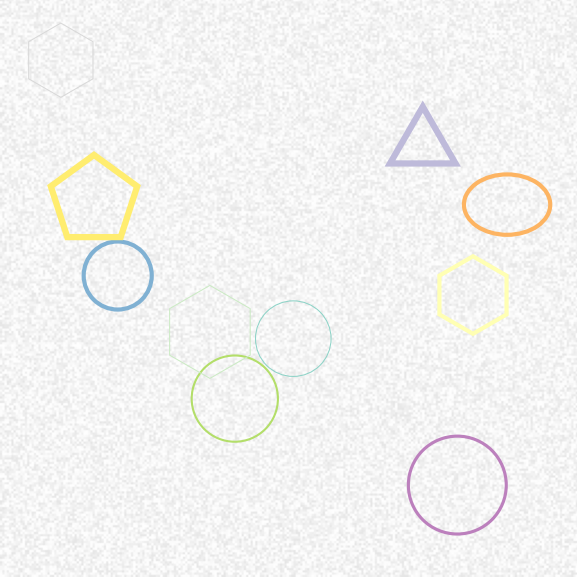[{"shape": "circle", "thickness": 0.5, "radius": 0.33, "center": [0.508, 0.413]}, {"shape": "hexagon", "thickness": 2, "radius": 0.34, "center": [0.819, 0.488]}, {"shape": "triangle", "thickness": 3, "radius": 0.33, "center": [0.732, 0.749]}, {"shape": "circle", "thickness": 2, "radius": 0.29, "center": [0.204, 0.522]}, {"shape": "oval", "thickness": 2, "radius": 0.37, "center": [0.878, 0.645]}, {"shape": "circle", "thickness": 1, "radius": 0.37, "center": [0.407, 0.309]}, {"shape": "hexagon", "thickness": 0.5, "radius": 0.32, "center": [0.105, 0.895]}, {"shape": "circle", "thickness": 1.5, "radius": 0.42, "center": [0.792, 0.159]}, {"shape": "hexagon", "thickness": 0.5, "radius": 0.4, "center": [0.363, 0.424]}, {"shape": "pentagon", "thickness": 3, "radius": 0.39, "center": [0.163, 0.652]}]